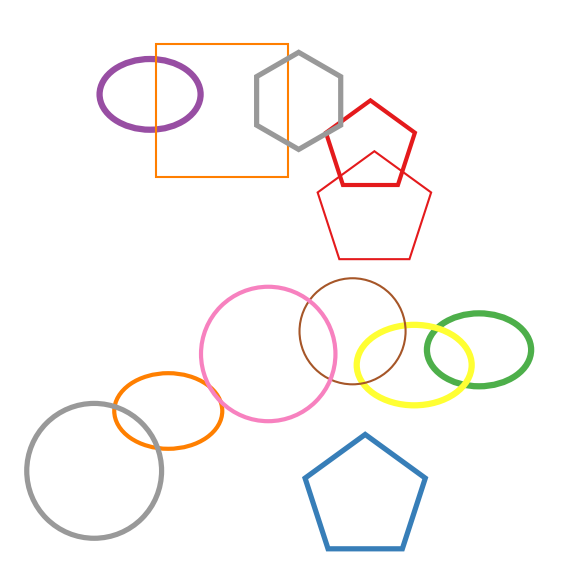[{"shape": "pentagon", "thickness": 1, "radius": 0.52, "center": [0.648, 0.634]}, {"shape": "pentagon", "thickness": 2, "radius": 0.4, "center": [0.641, 0.744]}, {"shape": "pentagon", "thickness": 2.5, "radius": 0.55, "center": [0.632, 0.137]}, {"shape": "oval", "thickness": 3, "radius": 0.45, "center": [0.829, 0.393]}, {"shape": "oval", "thickness": 3, "radius": 0.44, "center": [0.26, 0.836]}, {"shape": "square", "thickness": 1, "radius": 0.57, "center": [0.384, 0.808]}, {"shape": "oval", "thickness": 2, "radius": 0.47, "center": [0.291, 0.287]}, {"shape": "oval", "thickness": 3, "radius": 0.5, "center": [0.717, 0.367]}, {"shape": "circle", "thickness": 1, "radius": 0.46, "center": [0.61, 0.425]}, {"shape": "circle", "thickness": 2, "radius": 0.58, "center": [0.464, 0.386]}, {"shape": "circle", "thickness": 2.5, "radius": 0.58, "center": [0.163, 0.184]}, {"shape": "hexagon", "thickness": 2.5, "radius": 0.42, "center": [0.517, 0.824]}]